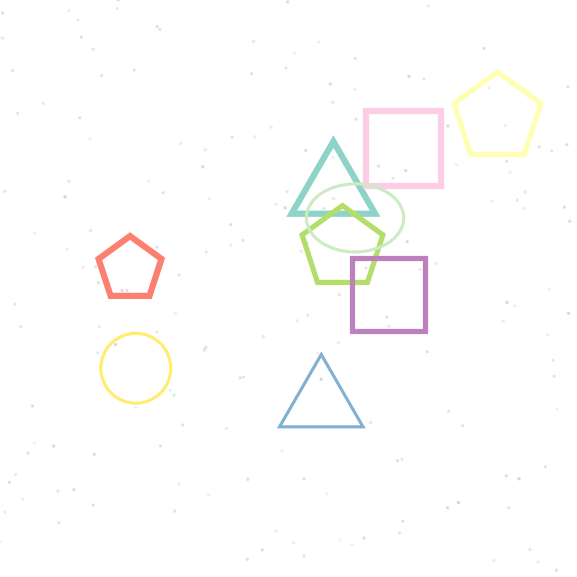[{"shape": "triangle", "thickness": 3, "radius": 0.42, "center": [0.577, 0.671]}, {"shape": "pentagon", "thickness": 2.5, "radius": 0.39, "center": [0.861, 0.796]}, {"shape": "pentagon", "thickness": 3, "radius": 0.29, "center": [0.225, 0.533]}, {"shape": "triangle", "thickness": 1.5, "radius": 0.42, "center": [0.556, 0.302]}, {"shape": "pentagon", "thickness": 2.5, "radius": 0.37, "center": [0.593, 0.57]}, {"shape": "square", "thickness": 3, "radius": 0.32, "center": [0.699, 0.742]}, {"shape": "square", "thickness": 2.5, "radius": 0.31, "center": [0.672, 0.489]}, {"shape": "oval", "thickness": 1.5, "radius": 0.42, "center": [0.615, 0.622]}, {"shape": "circle", "thickness": 1.5, "radius": 0.3, "center": [0.235, 0.362]}]